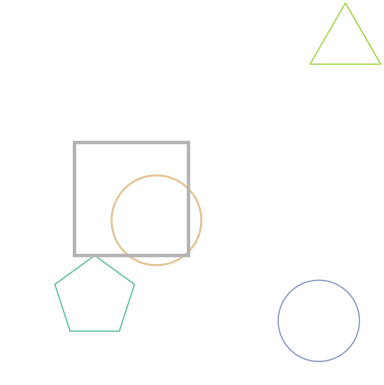[{"shape": "pentagon", "thickness": 1, "radius": 0.54, "center": [0.246, 0.228]}, {"shape": "circle", "thickness": 1, "radius": 0.53, "center": [0.828, 0.167]}, {"shape": "triangle", "thickness": 1, "radius": 0.53, "center": [0.897, 0.886]}, {"shape": "circle", "thickness": 1.5, "radius": 0.58, "center": [0.406, 0.428]}, {"shape": "square", "thickness": 2.5, "radius": 0.74, "center": [0.34, 0.485]}]